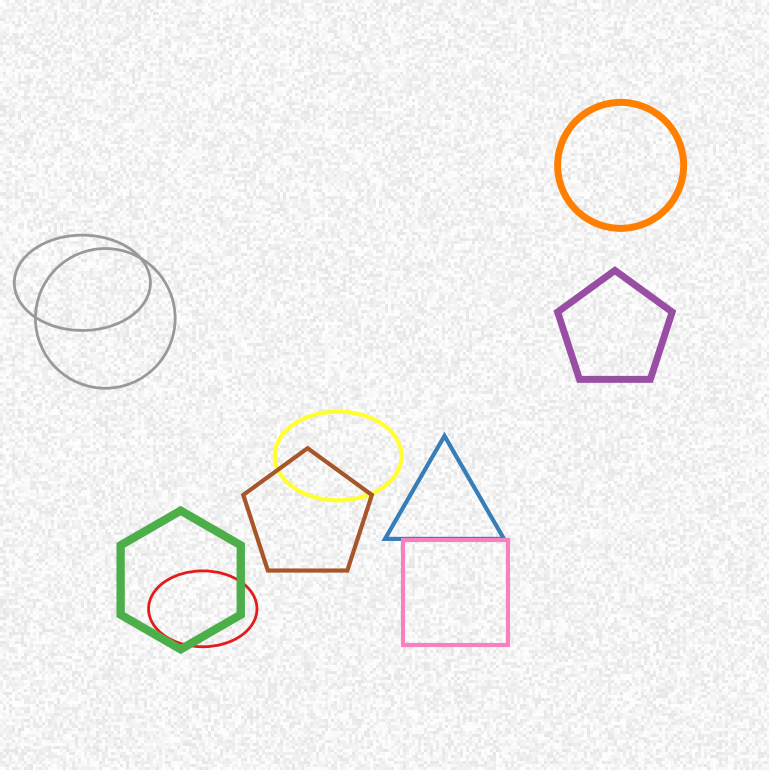[{"shape": "oval", "thickness": 1, "radius": 0.35, "center": [0.263, 0.209]}, {"shape": "triangle", "thickness": 1.5, "radius": 0.45, "center": [0.577, 0.345]}, {"shape": "hexagon", "thickness": 3, "radius": 0.45, "center": [0.235, 0.247]}, {"shape": "pentagon", "thickness": 2.5, "radius": 0.39, "center": [0.799, 0.571]}, {"shape": "circle", "thickness": 2.5, "radius": 0.41, "center": [0.806, 0.785]}, {"shape": "oval", "thickness": 1.5, "radius": 0.41, "center": [0.439, 0.408]}, {"shape": "pentagon", "thickness": 1.5, "radius": 0.44, "center": [0.399, 0.33]}, {"shape": "square", "thickness": 1.5, "radius": 0.34, "center": [0.591, 0.231]}, {"shape": "oval", "thickness": 1, "radius": 0.44, "center": [0.107, 0.633]}, {"shape": "circle", "thickness": 1, "radius": 0.45, "center": [0.137, 0.587]}]